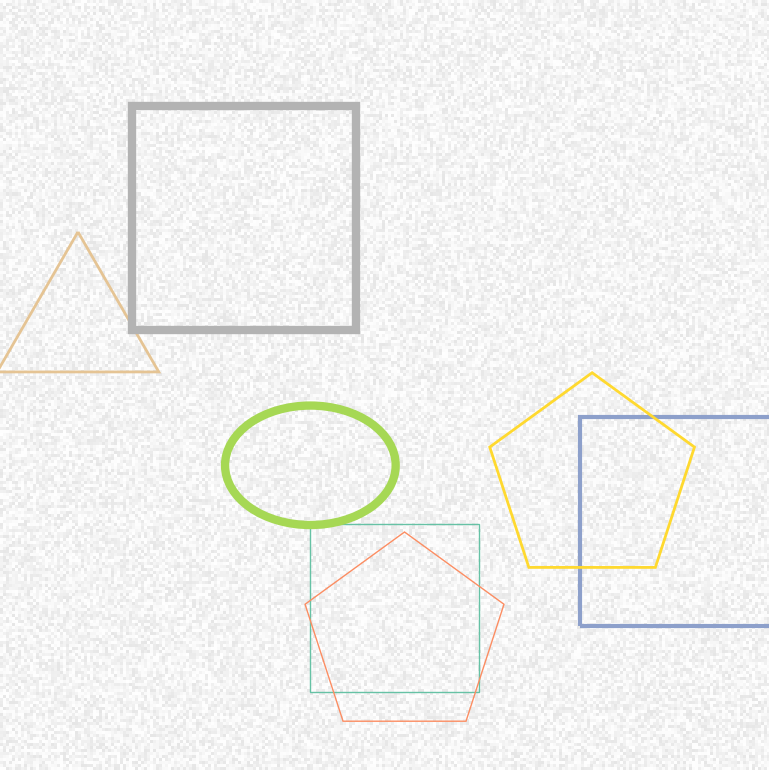[{"shape": "square", "thickness": 0.5, "radius": 0.55, "center": [0.513, 0.21]}, {"shape": "pentagon", "thickness": 0.5, "radius": 0.68, "center": [0.525, 0.173]}, {"shape": "square", "thickness": 1.5, "radius": 0.68, "center": [0.888, 0.322]}, {"shape": "oval", "thickness": 3, "radius": 0.55, "center": [0.403, 0.396]}, {"shape": "pentagon", "thickness": 1, "radius": 0.7, "center": [0.769, 0.376]}, {"shape": "triangle", "thickness": 1, "radius": 0.61, "center": [0.101, 0.578]}, {"shape": "square", "thickness": 3, "radius": 0.73, "center": [0.317, 0.717]}]